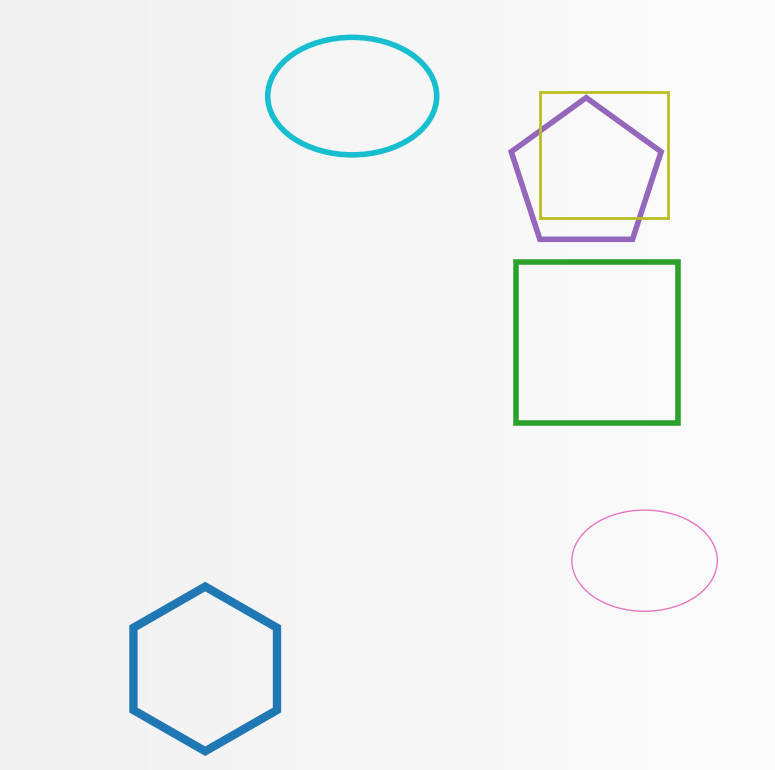[{"shape": "hexagon", "thickness": 3, "radius": 0.53, "center": [0.265, 0.131]}, {"shape": "square", "thickness": 2, "radius": 0.52, "center": [0.771, 0.556]}, {"shape": "pentagon", "thickness": 2, "radius": 0.51, "center": [0.756, 0.771]}, {"shape": "oval", "thickness": 0.5, "radius": 0.47, "center": [0.832, 0.272]}, {"shape": "square", "thickness": 1, "radius": 0.41, "center": [0.779, 0.799]}, {"shape": "oval", "thickness": 2, "radius": 0.55, "center": [0.454, 0.875]}]